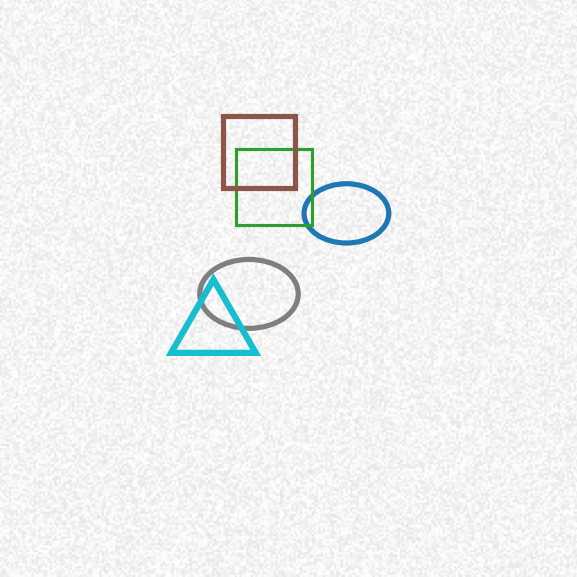[{"shape": "oval", "thickness": 2.5, "radius": 0.37, "center": [0.6, 0.63]}, {"shape": "square", "thickness": 1.5, "radius": 0.33, "center": [0.474, 0.675]}, {"shape": "square", "thickness": 2.5, "radius": 0.31, "center": [0.449, 0.735]}, {"shape": "oval", "thickness": 2.5, "radius": 0.43, "center": [0.431, 0.49]}, {"shape": "triangle", "thickness": 3, "radius": 0.42, "center": [0.37, 0.43]}]